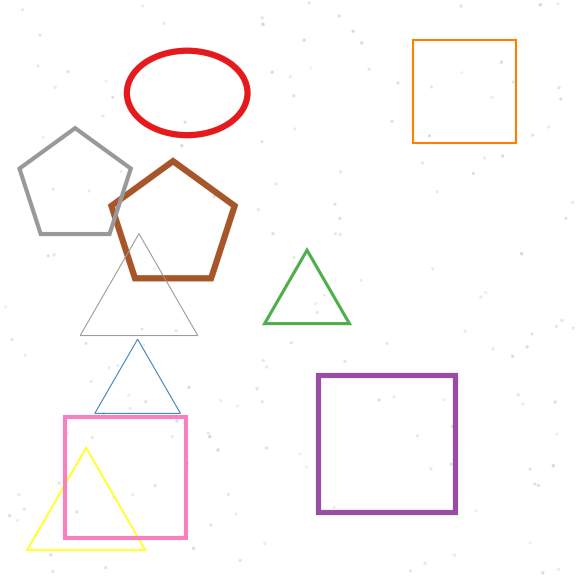[{"shape": "oval", "thickness": 3, "radius": 0.52, "center": [0.324, 0.838]}, {"shape": "triangle", "thickness": 0.5, "radius": 0.43, "center": [0.238, 0.326]}, {"shape": "triangle", "thickness": 1.5, "radius": 0.42, "center": [0.532, 0.481]}, {"shape": "square", "thickness": 2.5, "radius": 0.59, "center": [0.669, 0.231]}, {"shape": "square", "thickness": 1, "radius": 0.44, "center": [0.805, 0.841]}, {"shape": "triangle", "thickness": 1, "radius": 0.59, "center": [0.149, 0.106]}, {"shape": "pentagon", "thickness": 3, "radius": 0.56, "center": [0.3, 0.608]}, {"shape": "square", "thickness": 2, "radius": 0.52, "center": [0.217, 0.173]}, {"shape": "triangle", "thickness": 0.5, "radius": 0.59, "center": [0.241, 0.477]}, {"shape": "pentagon", "thickness": 2, "radius": 0.51, "center": [0.13, 0.676]}]